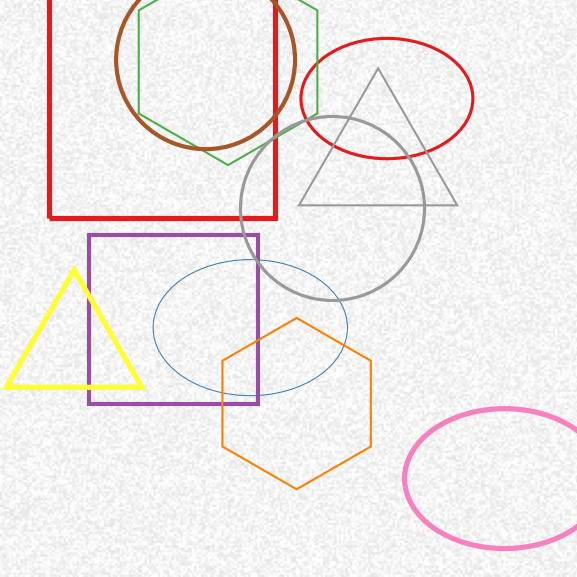[{"shape": "oval", "thickness": 1.5, "radius": 0.74, "center": [0.67, 0.828]}, {"shape": "square", "thickness": 2.5, "radius": 0.98, "center": [0.28, 0.817]}, {"shape": "oval", "thickness": 0.5, "radius": 0.84, "center": [0.433, 0.432]}, {"shape": "hexagon", "thickness": 1, "radius": 0.89, "center": [0.395, 0.892]}, {"shape": "square", "thickness": 2, "radius": 0.73, "center": [0.301, 0.446]}, {"shape": "hexagon", "thickness": 1, "radius": 0.74, "center": [0.514, 0.3]}, {"shape": "triangle", "thickness": 2.5, "radius": 0.68, "center": [0.128, 0.396]}, {"shape": "circle", "thickness": 2, "radius": 0.77, "center": [0.356, 0.896]}, {"shape": "oval", "thickness": 2.5, "radius": 0.87, "center": [0.874, 0.17]}, {"shape": "circle", "thickness": 1.5, "radius": 0.8, "center": [0.576, 0.638]}, {"shape": "triangle", "thickness": 1, "radius": 0.79, "center": [0.655, 0.723]}]